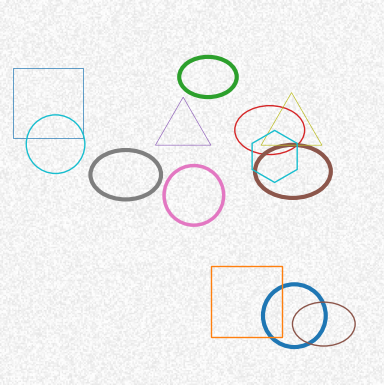[{"shape": "square", "thickness": 0.5, "radius": 0.45, "center": [0.126, 0.733]}, {"shape": "circle", "thickness": 3, "radius": 0.41, "center": [0.765, 0.18]}, {"shape": "square", "thickness": 1, "radius": 0.46, "center": [0.639, 0.217]}, {"shape": "oval", "thickness": 3, "radius": 0.37, "center": [0.54, 0.8]}, {"shape": "oval", "thickness": 1, "radius": 0.45, "center": [0.701, 0.662]}, {"shape": "triangle", "thickness": 0.5, "radius": 0.42, "center": [0.476, 0.665]}, {"shape": "oval", "thickness": 1, "radius": 0.41, "center": [0.841, 0.158]}, {"shape": "oval", "thickness": 3, "radius": 0.49, "center": [0.761, 0.555]}, {"shape": "circle", "thickness": 2.5, "radius": 0.39, "center": [0.504, 0.493]}, {"shape": "oval", "thickness": 3, "radius": 0.46, "center": [0.327, 0.546]}, {"shape": "triangle", "thickness": 0.5, "radius": 0.46, "center": [0.757, 0.668]}, {"shape": "circle", "thickness": 1, "radius": 0.38, "center": [0.144, 0.626]}, {"shape": "hexagon", "thickness": 1, "radius": 0.34, "center": [0.713, 0.594]}]